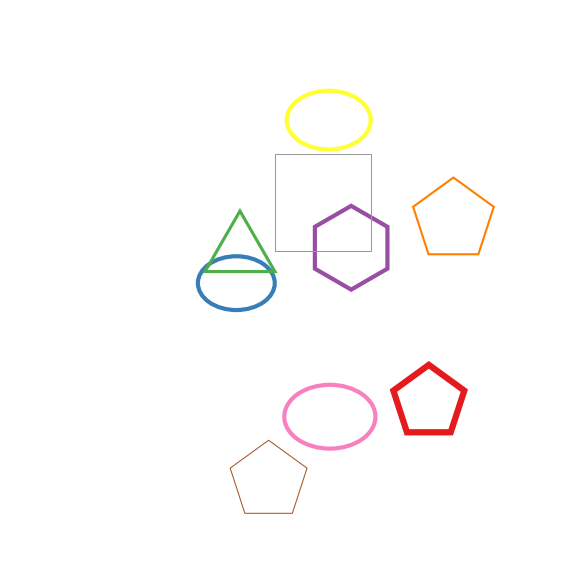[{"shape": "pentagon", "thickness": 3, "radius": 0.32, "center": [0.743, 0.303]}, {"shape": "oval", "thickness": 2, "radius": 0.33, "center": [0.409, 0.509]}, {"shape": "triangle", "thickness": 1.5, "radius": 0.35, "center": [0.416, 0.564]}, {"shape": "hexagon", "thickness": 2, "radius": 0.36, "center": [0.608, 0.57]}, {"shape": "pentagon", "thickness": 1, "radius": 0.37, "center": [0.785, 0.618]}, {"shape": "oval", "thickness": 2, "radius": 0.36, "center": [0.569, 0.791]}, {"shape": "pentagon", "thickness": 0.5, "radius": 0.35, "center": [0.465, 0.167]}, {"shape": "oval", "thickness": 2, "radius": 0.39, "center": [0.571, 0.278]}, {"shape": "square", "thickness": 0.5, "radius": 0.42, "center": [0.559, 0.648]}]